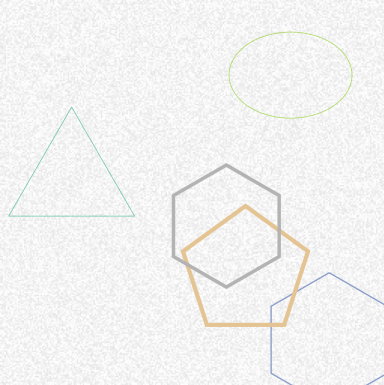[{"shape": "triangle", "thickness": 0.5, "radius": 0.94, "center": [0.186, 0.533]}, {"shape": "hexagon", "thickness": 1, "radius": 0.87, "center": [0.855, 0.117]}, {"shape": "oval", "thickness": 0.5, "radius": 0.8, "center": [0.755, 0.805]}, {"shape": "pentagon", "thickness": 3, "radius": 0.85, "center": [0.638, 0.294]}, {"shape": "hexagon", "thickness": 2.5, "radius": 0.79, "center": [0.588, 0.413]}]